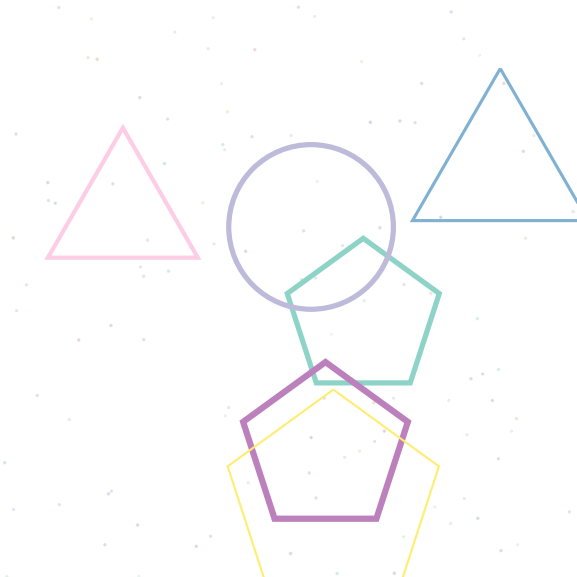[{"shape": "pentagon", "thickness": 2.5, "radius": 0.69, "center": [0.629, 0.448]}, {"shape": "circle", "thickness": 2.5, "radius": 0.71, "center": [0.539, 0.606]}, {"shape": "triangle", "thickness": 1.5, "radius": 0.88, "center": [0.866, 0.705]}, {"shape": "triangle", "thickness": 2, "radius": 0.75, "center": [0.213, 0.628]}, {"shape": "pentagon", "thickness": 3, "radius": 0.75, "center": [0.564, 0.222]}, {"shape": "pentagon", "thickness": 1, "radius": 0.96, "center": [0.577, 0.132]}]